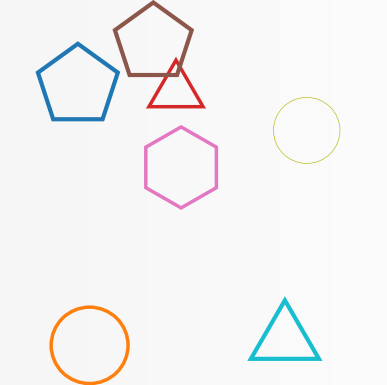[{"shape": "pentagon", "thickness": 3, "radius": 0.54, "center": [0.201, 0.778]}, {"shape": "circle", "thickness": 2.5, "radius": 0.5, "center": [0.231, 0.103]}, {"shape": "triangle", "thickness": 2.5, "radius": 0.4, "center": [0.454, 0.763]}, {"shape": "pentagon", "thickness": 3, "radius": 0.52, "center": [0.396, 0.889]}, {"shape": "hexagon", "thickness": 2.5, "radius": 0.53, "center": [0.467, 0.565]}, {"shape": "circle", "thickness": 0.5, "radius": 0.43, "center": [0.792, 0.661]}, {"shape": "triangle", "thickness": 3, "radius": 0.51, "center": [0.735, 0.119]}]